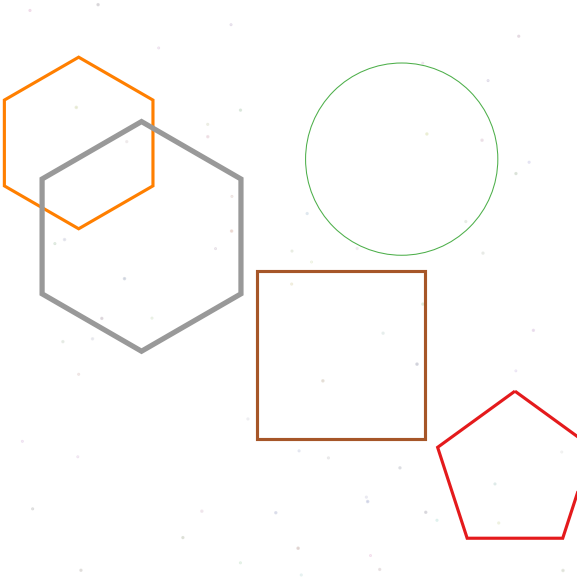[{"shape": "pentagon", "thickness": 1.5, "radius": 0.7, "center": [0.892, 0.181]}, {"shape": "circle", "thickness": 0.5, "radius": 0.83, "center": [0.696, 0.724]}, {"shape": "hexagon", "thickness": 1.5, "radius": 0.74, "center": [0.136, 0.752]}, {"shape": "square", "thickness": 1.5, "radius": 0.73, "center": [0.591, 0.385]}, {"shape": "hexagon", "thickness": 2.5, "radius": 0.99, "center": [0.245, 0.59]}]